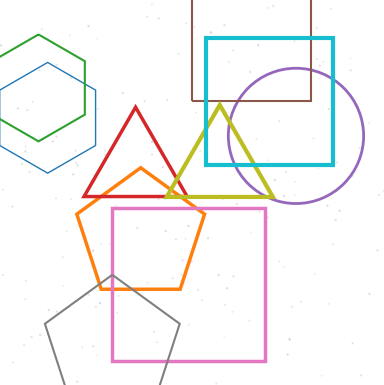[{"shape": "hexagon", "thickness": 1, "radius": 0.72, "center": [0.124, 0.694]}, {"shape": "pentagon", "thickness": 2.5, "radius": 0.87, "center": [0.365, 0.39]}, {"shape": "hexagon", "thickness": 1.5, "radius": 0.69, "center": [0.1, 0.772]}, {"shape": "triangle", "thickness": 2.5, "radius": 0.77, "center": [0.352, 0.567]}, {"shape": "circle", "thickness": 2, "radius": 0.88, "center": [0.769, 0.647]}, {"shape": "square", "thickness": 1.5, "radius": 0.77, "center": [0.653, 0.893]}, {"shape": "square", "thickness": 2.5, "radius": 0.99, "center": [0.489, 0.261]}, {"shape": "pentagon", "thickness": 1.5, "radius": 0.92, "center": [0.292, 0.102]}, {"shape": "triangle", "thickness": 3, "radius": 0.8, "center": [0.571, 0.568]}, {"shape": "square", "thickness": 3, "radius": 0.82, "center": [0.7, 0.736]}]